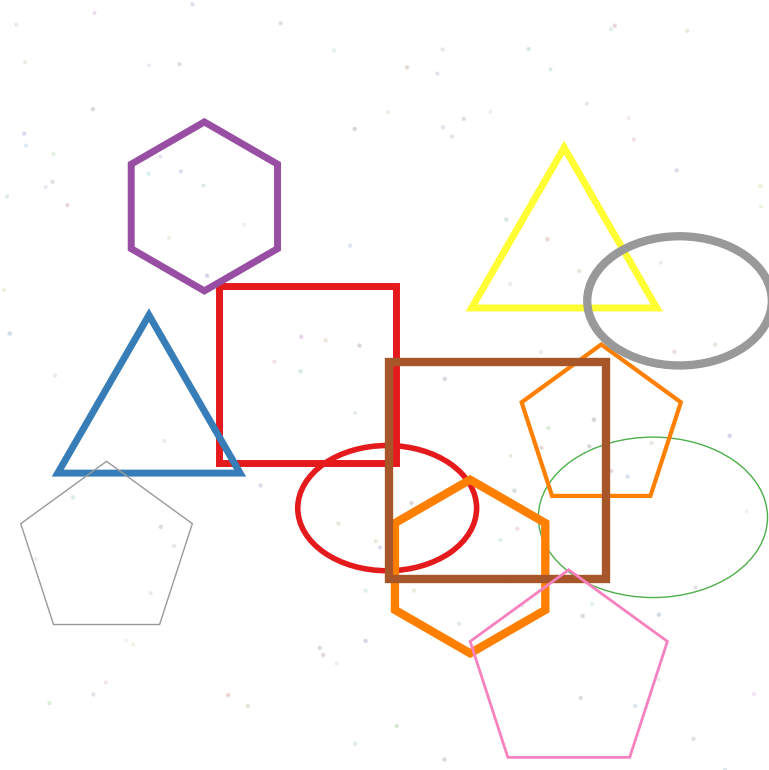[{"shape": "oval", "thickness": 2, "radius": 0.58, "center": [0.503, 0.34]}, {"shape": "square", "thickness": 2.5, "radius": 0.57, "center": [0.399, 0.514]}, {"shape": "triangle", "thickness": 2.5, "radius": 0.68, "center": [0.193, 0.454]}, {"shape": "oval", "thickness": 0.5, "radius": 0.74, "center": [0.848, 0.328]}, {"shape": "hexagon", "thickness": 2.5, "radius": 0.55, "center": [0.265, 0.732]}, {"shape": "pentagon", "thickness": 1.5, "radius": 0.54, "center": [0.781, 0.444]}, {"shape": "hexagon", "thickness": 3, "radius": 0.56, "center": [0.611, 0.264]}, {"shape": "triangle", "thickness": 2.5, "radius": 0.69, "center": [0.733, 0.669]}, {"shape": "square", "thickness": 3, "radius": 0.71, "center": [0.646, 0.389]}, {"shape": "pentagon", "thickness": 1, "radius": 0.67, "center": [0.739, 0.125]}, {"shape": "pentagon", "thickness": 0.5, "radius": 0.59, "center": [0.138, 0.284]}, {"shape": "oval", "thickness": 3, "radius": 0.6, "center": [0.883, 0.609]}]